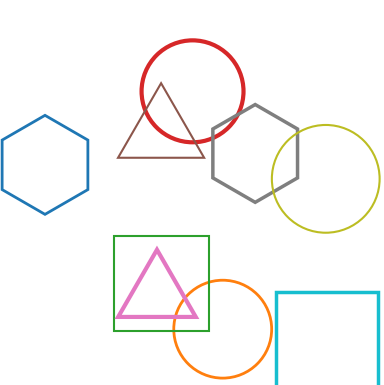[{"shape": "hexagon", "thickness": 2, "radius": 0.64, "center": [0.117, 0.572]}, {"shape": "circle", "thickness": 2, "radius": 0.64, "center": [0.578, 0.145]}, {"shape": "square", "thickness": 1.5, "radius": 0.62, "center": [0.42, 0.263]}, {"shape": "circle", "thickness": 3, "radius": 0.66, "center": [0.5, 0.763]}, {"shape": "triangle", "thickness": 1.5, "radius": 0.65, "center": [0.418, 0.655]}, {"shape": "triangle", "thickness": 3, "radius": 0.58, "center": [0.408, 0.235]}, {"shape": "hexagon", "thickness": 2.5, "radius": 0.63, "center": [0.663, 0.601]}, {"shape": "circle", "thickness": 1.5, "radius": 0.7, "center": [0.846, 0.535]}, {"shape": "square", "thickness": 2.5, "radius": 0.66, "center": [0.85, 0.11]}]